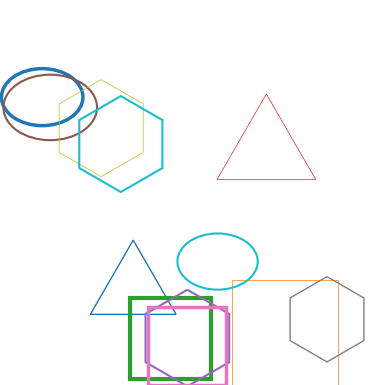[{"shape": "triangle", "thickness": 1, "radius": 0.64, "center": [0.346, 0.248]}, {"shape": "oval", "thickness": 2.5, "radius": 0.53, "center": [0.11, 0.748]}, {"shape": "square", "thickness": 0.5, "radius": 0.69, "center": [0.74, 0.134]}, {"shape": "square", "thickness": 3, "radius": 0.53, "center": [0.442, 0.12]}, {"shape": "triangle", "thickness": 0.5, "radius": 0.74, "center": [0.692, 0.608]}, {"shape": "hexagon", "thickness": 1.5, "radius": 0.63, "center": [0.487, 0.122]}, {"shape": "oval", "thickness": 1.5, "radius": 0.61, "center": [0.13, 0.721]}, {"shape": "square", "thickness": 2.5, "radius": 0.51, "center": [0.485, 0.101]}, {"shape": "hexagon", "thickness": 1, "radius": 0.55, "center": [0.849, 0.171]}, {"shape": "hexagon", "thickness": 0.5, "radius": 0.63, "center": [0.263, 0.667]}, {"shape": "hexagon", "thickness": 1.5, "radius": 0.62, "center": [0.314, 0.626]}, {"shape": "oval", "thickness": 1.5, "radius": 0.52, "center": [0.565, 0.321]}]